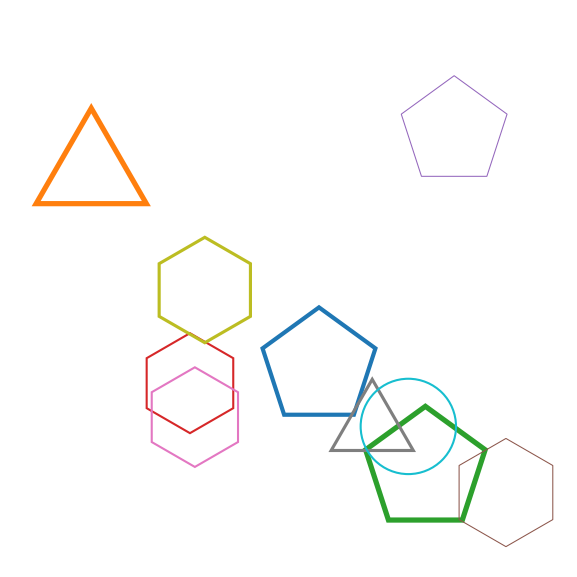[{"shape": "pentagon", "thickness": 2, "radius": 0.51, "center": [0.552, 0.364]}, {"shape": "triangle", "thickness": 2.5, "radius": 0.55, "center": [0.158, 0.702]}, {"shape": "pentagon", "thickness": 2.5, "radius": 0.54, "center": [0.737, 0.187]}, {"shape": "hexagon", "thickness": 1, "radius": 0.43, "center": [0.329, 0.336]}, {"shape": "pentagon", "thickness": 0.5, "radius": 0.48, "center": [0.786, 0.772]}, {"shape": "hexagon", "thickness": 0.5, "radius": 0.47, "center": [0.876, 0.146]}, {"shape": "hexagon", "thickness": 1, "radius": 0.43, "center": [0.337, 0.277]}, {"shape": "triangle", "thickness": 1.5, "radius": 0.41, "center": [0.645, 0.26]}, {"shape": "hexagon", "thickness": 1.5, "radius": 0.46, "center": [0.355, 0.497]}, {"shape": "circle", "thickness": 1, "radius": 0.41, "center": [0.707, 0.261]}]